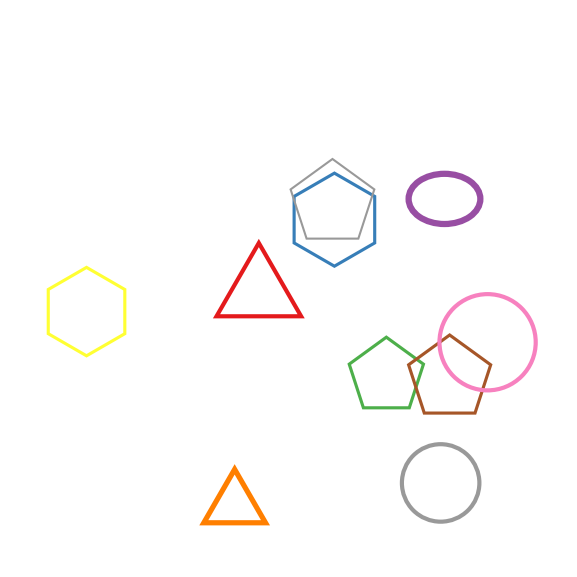[{"shape": "triangle", "thickness": 2, "radius": 0.42, "center": [0.448, 0.494]}, {"shape": "hexagon", "thickness": 1.5, "radius": 0.4, "center": [0.579, 0.619]}, {"shape": "pentagon", "thickness": 1.5, "radius": 0.34, "center": [0.669, 0.348]}, {"shape": "oval", "thickness": 3, "radius": 0.31, "center": [0.77, 0.655]}, {"shape": "triangle", "thickness": 2.5, "radius": 0.31, "center": [0.406, 0.125]}, {"shape": "hexagon", "thickness": 1.5, "radius": 0.38, "center": [0.15, 0.46]}, {"shape": "pentagon", "thickness": 1.5, "radius": 0.37, "center": [0.779, 0.344]}, {"shape": "circle", "thickness": 2, "radius": 0.42, "center": [0.844, 0.407]}, {"shape": "circle", "thickness": 2, "radius": 0.34, "center": [0.763, 0.163]}, {"shape": "pentagon", "thickness": 1, "radius": 0.38, "center": [0.576, 0.648]}]